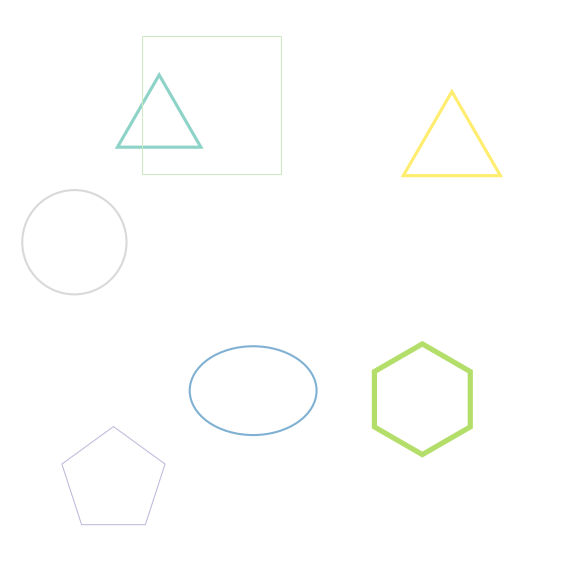[{"shape": "triangle", "thickness": 1.5, "radius": 0.42, "center": [0.276, 0.786]}, {"shape": "pentagon", "thickness": 0.5, "radius": 0.47, "center": [0.196, 0.167]}, {"shape": "oval", "thickness": 1, "radius": 0.55, "center": [0.438, 0.323]}, {"shape": "hexagon", "thickness": 2.5, "radius": 0.48, "center": [0.731, 0.308]}, {"shape": "circle", "thickness": 1, "radius": 0.45, "center": [0.129, 0.58]}, {"shape": "square", "thickness": 0.5, "radius": 0.6, "center": [0.366, 0.818]}, {"shape": "triangle", "thickness": 1.5, "radius": 0.49, "center": [0.782, 0.743]}]